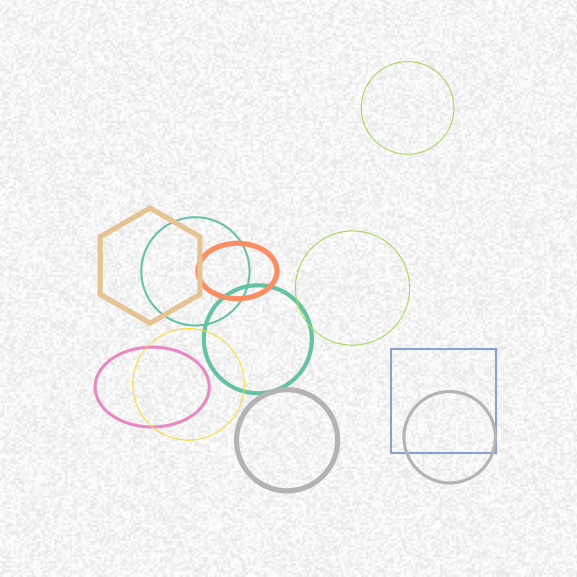[{"shape": "circle", "thickness": 1, "radius": 0.47, "center": [0.338, 0.529]}, {"shape": "circle", "thickness": 2, "radius": 0.47, "center": [0.446, 0.412]}, {"shape": "oval", "thickness": 2.5, "radius": 0.34, "center": [0.411, 0.53]}, {"shape": "square", "thickness": 1, "radius": 0.45, "center": [0.767, 0.305]}, {"shape": "oval", "thickness": 1.5, "radius": 0.49, "center": [0.264, 0.329]}, {"shape": "circle", "thickness": 0.5, "radius": 0.4, "center": [0.706, 0.812]}, {"shape": "circle", "thickness": 0.5, "radius": 0.49, "center": [0.61, 0.5]}, {"shape": "circle", "thickness": 0.5, "radius": 0.48, "center": [0.326, 0.334]}, {"shape": "hexagon", "thickness": 2.5, "radius": 0.5, "center": [0.26, 0.539]}, {"shape": "circle", "thickness": 1.5, "radius": 0.4, "center": [0.779, 0.242]}, {"shape": "circle", "thickness": 2.5, "radius": 0.44, "center": [0.497, 0.237]}]